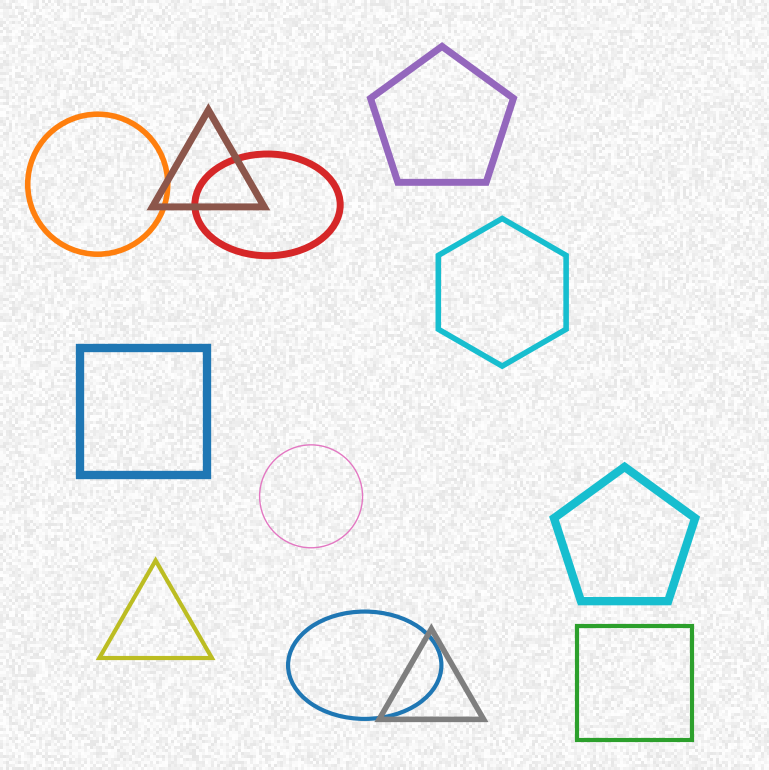[{"shape": "oval", "thickness": 1.5, "radius": 0.5, "center": [0.474, 0.136]}, {"shape": "square", "thickness": 3, "radius": 0.41, "center": [0.187, 0.466]}, {"shape": "circle", "thickness": 2, "radius": 0.45, "center": [0.127, 0.761]}, {"shape": "square", "thickness": 1.5, "radius": 0.37, "center": [0.824, 0.113]}, {"shape": "oval", "thickness": 2.5, "radius": 0.47, "center": [0.347, 0.734]}, {"shape": "pentagon", "thickness": 2.5, "radius": 0.49, "center": [0.574, 0.842]}, {"shape": "triangle", "thickness": 2.5, "radius": 0.42, "center": [0.271, 0.773]}, {"shape": "circle", "thickness": 0.5, "radius": 0.33, "center": [0.404, 0.355]}, {"shape": "triangle", "thickness": 2, "radius": 0.39, "center": [0.56, 0.105]}, {"shape": "triangle", "thickness": 1.5, "radius": 0.42, "center": [0.202, 0.188]}, {"shape": "pentagon", "thickness": 3, "radius": 0.48, "center": [0.811, 0.297]}, {"shape": "hexagon", "thickness": 2, "radius": 0.48, "center": [0.652, 0.62]}]